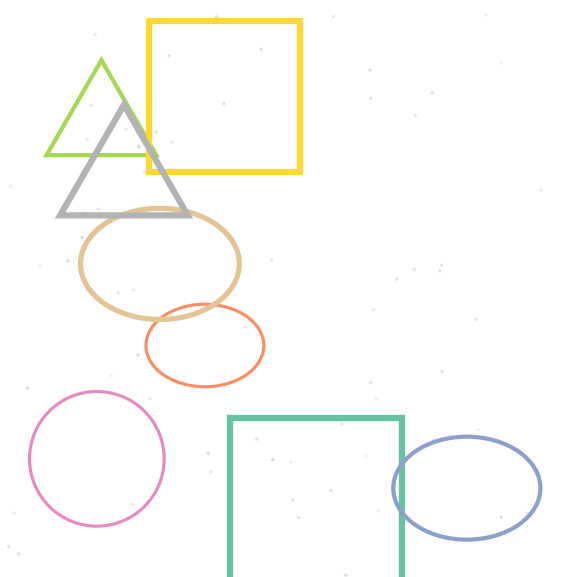[{"shape": "square", "thickness": 3, "radius": 0.75, "center": [0.547, 0.125]}, {"shape": "oval", "thickness": 1.5, "radius": 0.51, "center": [0.355, 0.401]}, {"shape": "oval", "thickness": 2, "radius": 0.64, "center": [0.808, 0.154]}, {"shape": "circle", "thickness": 1.5, "radius": 0.58, "center": [0.168, 0.205]}, {"shape": "triangle", "thickness": 2, "radius": 0.55, "center": [0.176, 0.785]}, {"shape": "square", "thickness": 3, "radius": 0.65, "center": [0.389, 0.832]}, {"shape": "oval", "thickness": 2.5, "radius": 0.69, "center": [0.277, 0.542]}, {"shape": "triangle", "thickness": 3, "radius": 0.64, "center": [0.215, 0.69]}]